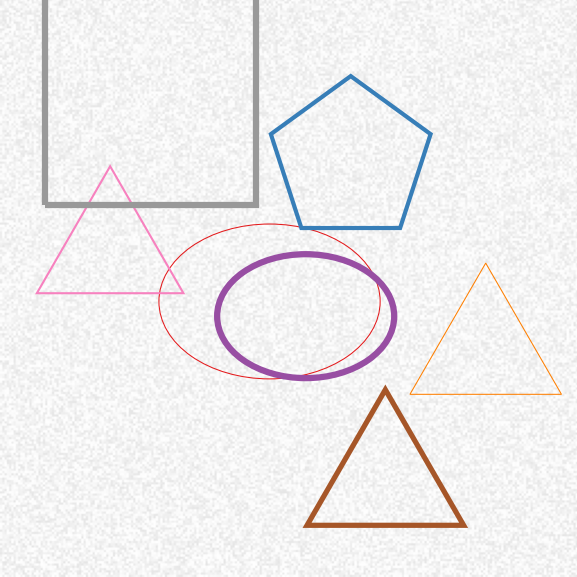[{"shape": "oval", "thickness": 0.5, "radius": 0.96, "center": [0.467, 0.477]}, {"shape": "pentagon", "thickness": 2, "radius": 0.73, "center": [0.607, 0.722]}, {"shape": "oval", "thickness": 3, "radius": 0.77, "center": [0.529, 0.452]}, {"shape": "triangle", "thickness": 0.5, "radius": 0.76, "center": [0.841, 0.392]}, {"shape": "triangle", "thickness": 2.5, "radius": 0.78, "center": [0.667, 0.168]}, {"shape": "triangle", "thickness": 1, "radius": 0.73, "center": [0.191, 0.565]}, {"shape": "square", "thickness": 3, "radius": 0.91, "center": [0.26, 0.828]}]